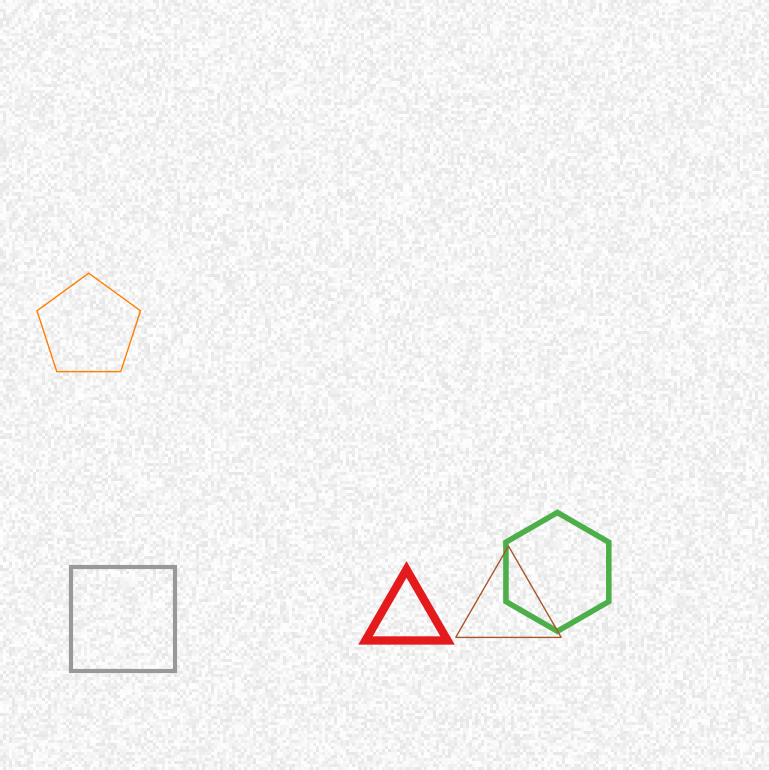[{"shape": "triangle", "thickness": 3, "radius": 0.31, "center": [0.528, 0.199]}, {"shape": "hexagon", "thickness": 2, "radius": 0.39, "center": [0.724, 0.257]}, {"shape": "pentagon", "thickness": 0.5, "radius": 0.35, "center": [0.115, 0.575]}, {"shape": "triangle", "thickness": 0.5, "radius": 0.4, "center": [0.66, 0.212]}, {"shape": "square", "thickness": 1.5, "radius": 0.34, "center": [0.16, 0.196]}]